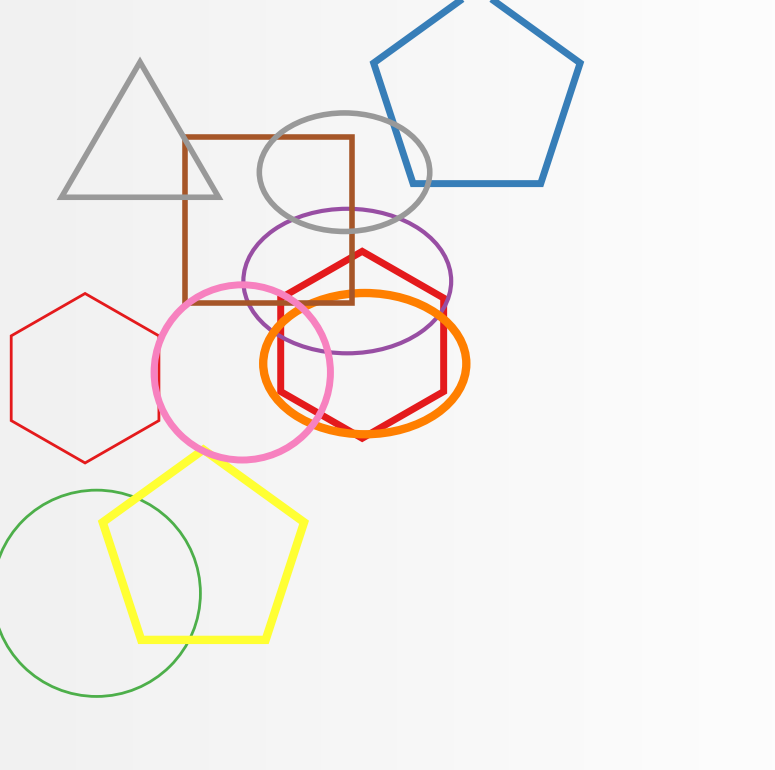[{"shape": "hexagon", "thickness": 2.5, "radius": 0.61, "center": [0.467, 0.552]}, {"shape": "hexagon", "thickness": 1, "radius": 0.55, "center": [0.11, 0.509]}, {"shape": "pentagon", "thickness": 2.5, "radius": 0.7, "center": [0.615, 0.875]}, {"shape": "circle", "thickness": 1, "radius": 0.67, "center": [0.125, 0.229]}, {"shape": "oval", "thickness": 1.5, "radius": 0.67, "center": [0.448, 0.635]}, {"shape": "oval", "thickness": 3, "radius": 0.66, "center": [0.471, 0.528]}, {"shape": "pentagon", "thickness": 3, "radius": 0.68, "center": [0.262, 0.279]}, {"shape": "square", "thickness": 2, "radius": 0.54, "center": [0.346, 0.714]}, {"shape": "circle", "thickness": 2.5, "radius": 0.57, "center": [0.313, 0.516]}, {"shape": "oval", "thickness": 2, "radius": 0.55, "center": [0.445, 0.776]}, {"shape": "triangle", "thickness": 2, "radius": 0.59, "center": [0.181, 0.802]}]